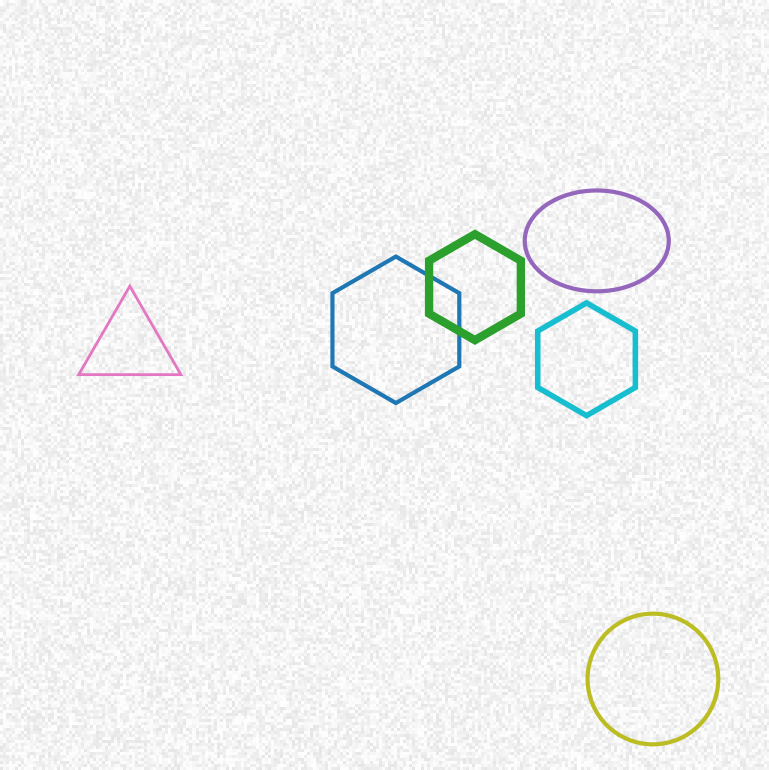[{"shape": "hexagon", "thickness": 1.5, "radius": 0.48, "center": [0.514, 0.572]}, {"shape": "hexagon", "thickness": 3, "radius": 0.34, "center": [0.617, 0.627]}, {"shape": "oval", "thickness": 1.5, "radius": 0.47, "center": [0.775, 0.687]}, {"shape": "triangle", "thickness": 1, "radius": 0.38, "center": [0.169, 0.552]}, {"shape": "circle", "thickness": 1.5, "radius": 0.42, "center": [0.848, 0.118]}, {"shape": "hexagon", "thickness": 2, "radius": 0.37, "center": [0.762, 0.533]}]